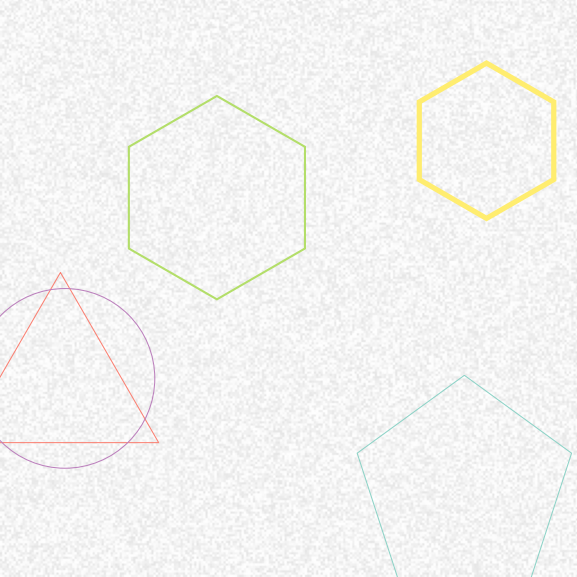[{"shape": "pentagon", "thickness": 0.5, "radius": 0.98, "center": [0.804, 0.154]}, {"shape": "triangle", "thickness": 0.5, "radius": 0.98, "center": [0.105, 0.331]}, {"shape": "hexagon", "thickness": 1, "radius": 0.88, "center": [0.376, 0.657]}, {"shape": "circle", "thickness": 0.5, "radius": 0.78, "center": [0.112, 0.344]}, {"shape": "hexagon", "thickness": 2.5, "radius": 0.67, "center": [0.842, 0.755]}]